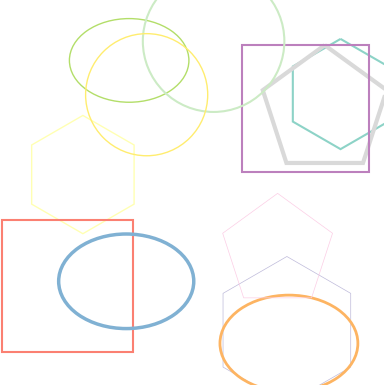[{"shape": "hexagon", "thickness": 1.5, "radius": 0.72, "center": [0.885, 0.756]}, {"shape": "hexagon", "thickness": 1, "radius": 0.77, "center": [0.215, 0.547]}, {"shape": "hexagon", "thickness": 0.5, "radius": 0.96, "center": [0.745, 0.142]}, {"shape": "square", "thickness": 1.5, "radius": 0.85, "center": [0.175, 0.258]}, {"shape": "oval", "thickness": 2.5, "radius": 0.88, "center": [0.328, 0.269]}, {"shape": "oval", "thickness": 2, "radius": 0.9, "center": [0.75, 0.108]}, {"shape": "oval", "thickness": 1, "radius": 0.78, "center": [0.335, 0.843]}, {"shape": "pentagon", "thickness": 0.5, "radius": 0.75, "center": [0.721, 0.348]}, {"shape": "pentagon", "thickness": 3, "radius": 0.85, "center": [0.843, 0.714]}, {"shape": "square", "thickness": 1.5, "radius": 0.83, "center": [0.794, 0.718]}, {"shape": "circle", "thickness": 1.5, "radius": 0.92, "center": [0.555, 0.893]}, {"shape": "circle", "thickness": 1, "radius": 0.79, "center": [0.381, 0.754]}]